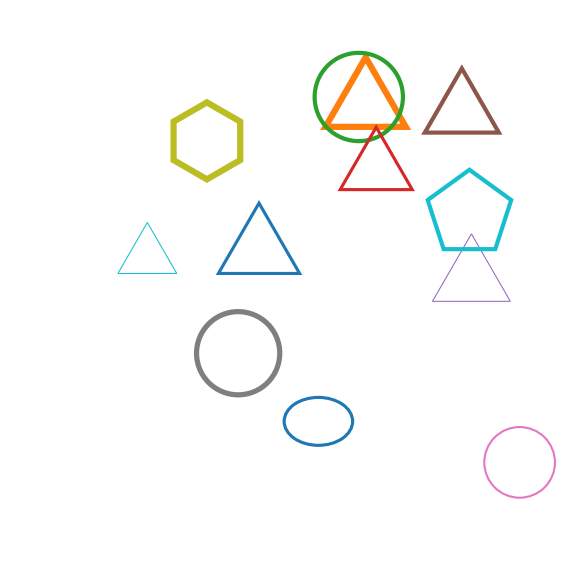[{"shape": "oval", "thickness": 1.5, "radius": 0.3, "center": [0.551, 0.269]}, {"shape": "triangle", "thickness": 1.5, "radius": 0.41, "center": [0.448, 0.566]}, {"shape": "triangle", "thickness": 3, "radius": 0.4, "center": [0.633, 0.82]}, {"shape": "circle", "thickness": 2, "radius": 0.38, "center": [0.621, 0.831]}, {"shape": "triangle", "thickness": 1.5, "radius": 0.36, "center": [0.651, 0.707]}, {"shape": "triangle", "thickness": 0.5, "radius": 0.39, "center": [0.816, 0.516]}, {"shape": "triangle", "thickness": 2, "radius": 0.37, "center": [0.8, 0.807]}, {"shape": "circle", "thickness": 1, "radius": 0.31, "center": [0.9, 0.198]}, {"shape": "circle", "thickness": 2.5, "radius": 0.36, "center": [0.412, 0.387]}, {"shape": "hexagon", "thickness": 3, "radius": 0.33, "center": [0.358, 0.755]}, {"shape": "triangle", "thickness": 0.5, "radius": 0.29, "center": [0.255, 0.555]}, {"shape": "pentagon", "thickness": 2, "radius": 0.38, "center": [0.813, 0.629]}]